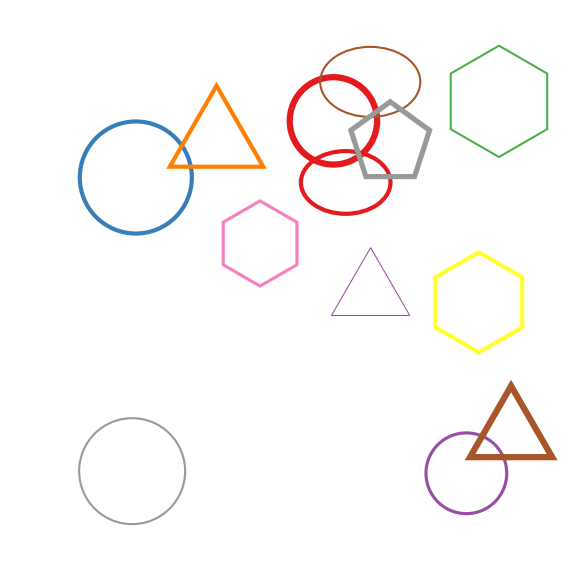[{"shape": "circle", "thickness": 3, "radius": 0.38, "center": [0.577, 0.79]}, {"shape": "oval", "thickness": 2, "radius": 0.39, "center": [0.599, 0.683]}, {"shape": "circle", "thickness": 2, "radius": 0.49, "center": [0.235, 0.692]}, {"shape": "hexagon", "thickness": 1, "radius": 0.48, "center": [0.864, 0.824]}, {"shape": "triangle", "thickness": 0.5, "radius": 0.39, "center": [0.642, 0.492]}, {"shape": "circle", "thickness": 1.5, "radius": 0.35, "center": [0.808, 0.18]}, {"shape": "triangle", "thickness": 2, "radius": 0.47, "center": [0.375, 0.757]}, {"shape": "hexagon", "thickness": 2, "radius": 0.43, "center": [0.829, 0.476]}, {"shape": "triangle", "thickness": 3, "radius": 0.41, "center": [0.885, 0.249]}, {"shape": "oval", "thickness": 1, "radius": 0.43, "center": [0.641, 0.857]}, {"shape": "hexagon", "thickness": 1.5, "radius": 0.37, "center": [0.45, 0.578]}, {"shape": "pentagon", "thickness": 2.5, "radius": 0.36, "center": [0.676, 0.751]}, {"shape": "circle", "thickness": 1, "radius": 0.46, "center": [0.229, 0.183]}]